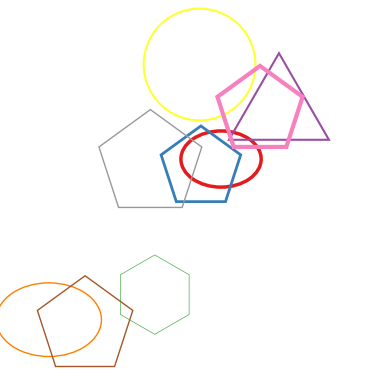[{"shape": "oval", "thickness": 2.5, "radius": 0.52, "center": [0.574, 0.587]}, {"shape": "pentagon", "thickness": 2, "radius": 0.54, "center": [0.522, 0.564]}, {"shape": "hexagon", "thickness": 0.5, "radius": 0.52, "center": [0.402, 0.235]}, {"shape": "triangle", "thickness": 1.5, "radius": 0.75, "center": [0.725, 0.712]}, {"shape": "oval", "thickness": 1, "radius": 0.68, "center": [0.127, 0.17]}, {"shape": "circle", "thickness": 1.5, "radius": 0.73, "center": [0.518, 0.833]}, {"shape": "pentagon", "thickness": 1, "radius": 0.65, "center": [0.221, 0.153]}, {"shape": "pentagon", "thickness": 3, "radius": 0.58, "center": [0.675, 0.712]}, {"shape": "pentagon", "thickness": 1, "radius": 0.7, "center": [0.391, 0.575]}]